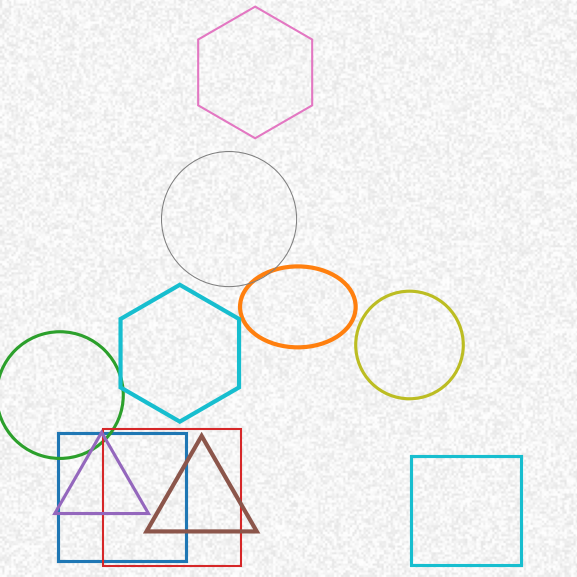[{"shape": "square", "thickness": 1.5, "radius": 0.55, "center": [0.21, 0.138]}, {"shape": "oval", "thickness": 2, "radius": 0.5, "center": [0.516, 0.468]}, {"shape": "circle", "thickness": 1.5, "radius": 0.55, "center": [0.104, 0.315]}, {"shape": "square", "thickness": 1, "radius": 0.6, "center": [0.298, 0.137]}, {"shape": "triangle", "thickness": 1.5, "radius": 0.47, "center": [0.176, 0.157]}, {"shape": "triangle", "thickness": 2, "radius": 0.55, "center": [0.349, 0.134]}, {"shape": "hexagon", "thickness": 1, "radius": 0.57, "center": [0.442, 0.874]}, {"shape": "circle", "thickness": 0.5, "radius": 0.58, "center": [0.397, 0.62]}, {"shape": "circle", "thickness": 1.5, "radius": 0.47, "center": [0.709, 0.402]}, {"shape": "hexagon", "thickness": 2, "radius": 0.59, "center": [0.311, 0.388]}, {"shape": "square", "thickness": 1.5, "radius": 0.47, "center": [0.807, 0.115]}]